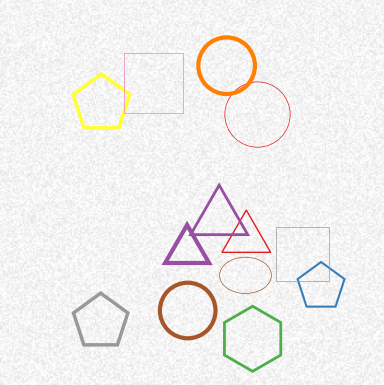[{"shape": "triangle", "thickness": 1, "radius": 0.37, "center": [0.64, 0.381]}, {"shape": "circle", "thickness": 0.5, "radius": 0.42, "center": [0.669, 0.702]}, {"shape": "pentagon", "thickness": 1.5, "radius": 0.32, "center": [0.834, 0.255]}, {"shape": "hexagon", "thickness": 2, "radius": 0.42, "center": [0.656, 0.12]}, {"shape": "triangle", "thickness": 2, "radius": 0.43, "center": [0.569, 0.433]}, {"shape": "triangle", "thickness": 3, "radius": 0.33, "center": [0.486, 0.35]}, {"shape": "circle", "thickness": 3, "radius": 0.37, "center": [0.589, 0.829]}, {"shape": "pentagon", "thickness": 2.5, "radius": 0.39, "center": [0.264, 0.731]}, {"shape": "oval", "thickness": 0.5, "radius": 0.34, "center": [0.638, 0.285]}, {"shape": "circle", "thickness": 3, "radius": 0.36, "center": [0.488, 0.193]}, {"shape": "square", "thickness": 0.5, "radius": 0.39, "center": [0.399, 0.784]}, {"shape": "square", "thickness": 0.5, "radius": 0.35, "center": [0.785, 0.34]}, {"shape": "pentagon", "thickness": 2.5, "radius": 0.37, "center": [0.261, 0.164]}]